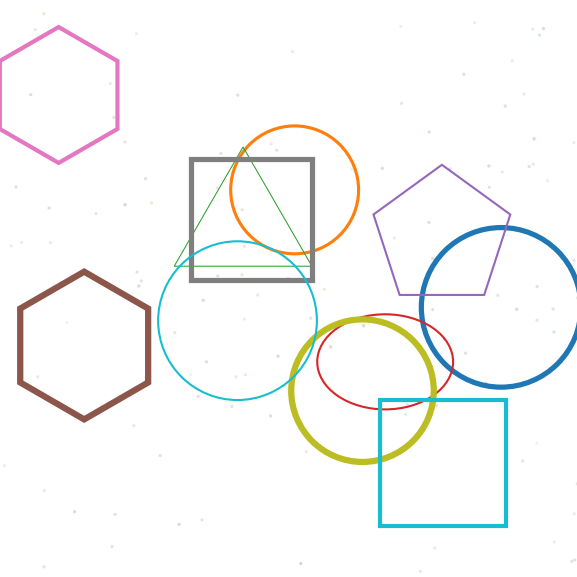[{"shape": "circle", "thickness": 2.5, "radius": 0.69, "center": [0.868, 0.467]}, {"shape": "circle", "thickness": 1.5, "radius": 0.55, "center": [0.51, 0.67]}, {"shape": "triangle", "thickness": 0.5, "radius": 0.69, "center": [0.421, 0.607]}, {"shape": "oval", "thickness": 1, "radius": 0.59, "center": [0.667, 0.373]}, {"shape": "pentagon", "thickness": 1, "radius": 0.62, "center": [0.765, 0.589]}, {"shape": "hexagon", "thickness": 3, "radius": 0.64, "center": [0.146, 0.401]}, {"shape": "hexagon", "thickness": 2, "radius": 0.59, "center": [0.102, 0.835]}, {"shape": "square", "thickness": 2.5, "radius": 0.53, "center": [0.436, 0.619]}, {"shape": "circle", "thickness": 3, "radius": 0.62, "center": [0.628, 0.323]}, {"shape": "circle", "thickness": 1, "radius": 0.69, "center": [0.411, 0.444]}, {"shape": "square", "thickness": 2, "radius": 0.55, "center": [0.767, 0.197]}]